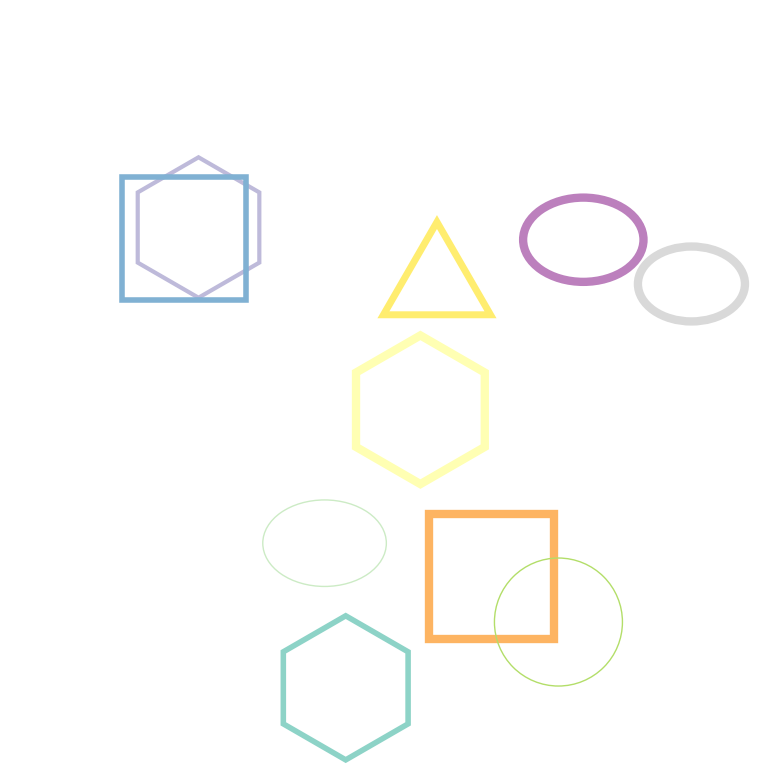[{"shape": "hexagon", "thickness": 2, "radius": 0.47, "center": [0.449, 0.107]}, {"shape": "hexagon", "thickness": 3, "radius": 0.48, "center": [0.546, 0.468]}, {"shape": "hexagon", "thickness": 1.5, "radius": 0.46, "center": [0.258, 0.705]}, {"shape": "square", "thickness": 2, "radius": 0.4, "center": [0.239, 0.69]}, {"shape": "square", "thickness": 3, "radius": 0.41, "center": [0.638, 0.252]}, {"shape": "circle", "thickness": 0.5, "radius": 0.42, "center": [0.725, 0.192]}, {"shape": "oval", "thickness": 3, "radius": 0.35, "center": [0.898, 0.631]}, {"shape": "oval", "thickness": 3, "radius": 0.39, "center": [0.758, 0.689]}, {"shape": "oval", "thickness": 0.5, "radius": 0.4, "center": [0.422, 0.295]}, {"shape": "triangle", "thickness": 2.5, "radius": 0.4, "center": [0.567, 0.631]}]